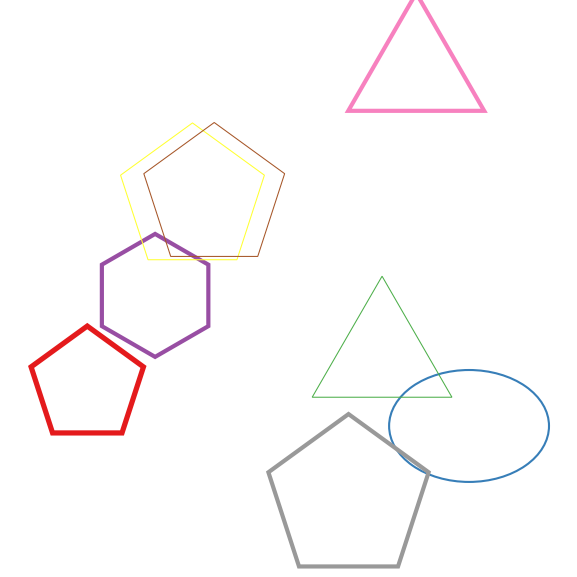[{"shape": "pentagon", "thickness": 2.5, "radius": 0.51, "center": [0.151, 0.332]}, {"shape": "oval", "thickness": 1, "radius": 0.69, "center": [0.812, 0.262]}, {"shape": "triangle", "thickness": 0.5, "radius": 0.7, "center": [0.662, 0.381]}, {"shape": "hexagon", "thickness": 2, "radius": 0.53, "center": [0.269, 0.488]}, {"shape": "pentagon", "thickness": 0.5, "radius": 0.65, "center": [0.333, 0.655]}, {"shape": "pentagon", "thickness": 0.5, "radius": 0.64, "center": [0.371, 0.659]}, {"shape": "triangle", "thickness": 2, "radius": 0.68, "center": [0.721, 0.875]}, {"shape": "pentagon", "thickness": 2, "radius": 0.73, "center": [0.604, 0.136]}]